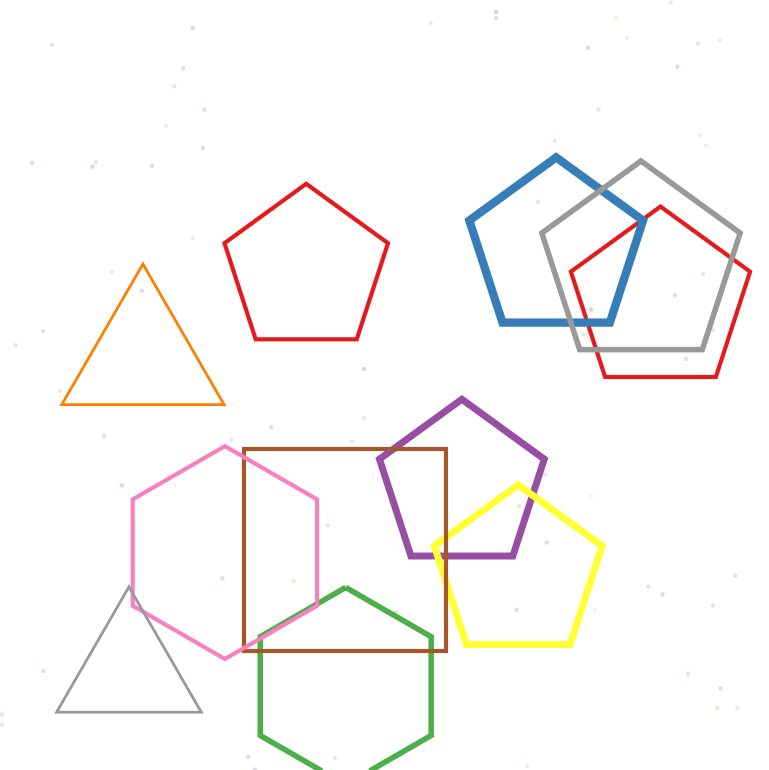[{"shape": "pentagon", "thickness": 1.5, "radius": 0.56, "center": [0.398, 0.65]}, {"shape": "pentagon", "thickness": 1.5, "radius": 0.61, "center": [0.858, 0.609]}, {"shape": "pentagon", "thickness": 3, "radius": 0.59, "center": [0.722, 0.677]}, {"shape": "hexagon", "thickness": 2, "radius": 0.64, "center": [0.449, 0.109]}, {"shape": "pentagon", "thickness": 2.5, "radius": 0.56, "center": [0.6, 0.369]}, {"shape": "triangle", "thickness": 1, "radius": 0.61, "center": [0.186, 0.535]}, {"shape": "pentagon", "thickness": 2.5, "radius": 0.57, "center": [0.673, 0.256]}, {"shape": "square", "thickness": 1.5, "radius": 0.66, "center": [0.448, 0.286]}, {"shape": "hexagon", "thickness": 1.5, "radius": 0.69, "center": [0.292, 0.282]}, {"shape": "pentagon", "thickness": 2, "radius": 0.68, "center": [0.832, 0.656]}, {"shape": "triangle", "thickness": 1, "radius": 0.54, "center": [0.167, 0.129]}]